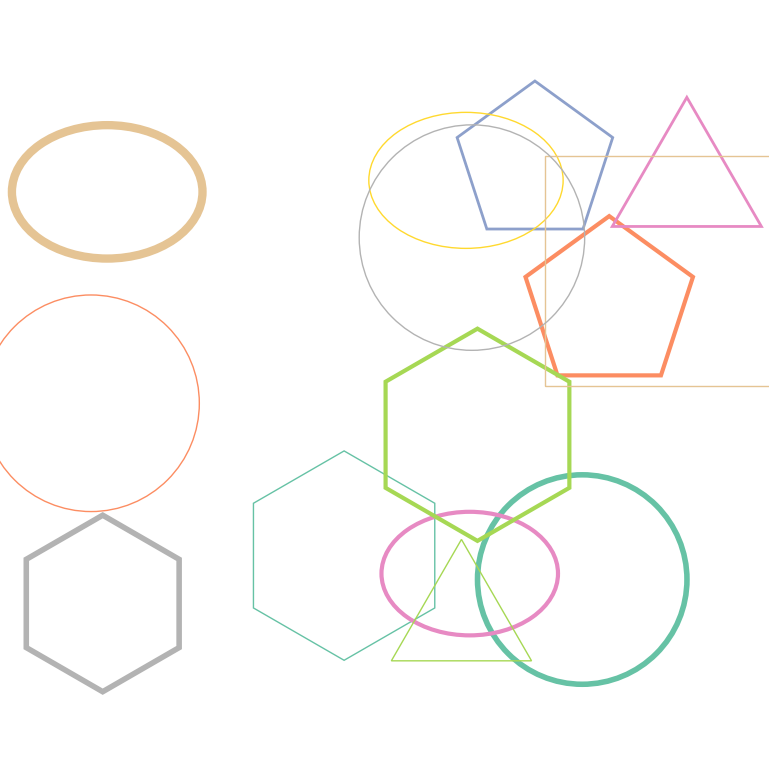[{"shape": "hexagon", "thickness": 0.5, "radius": 0.68, "center": [0.447, 0.278]}, {"shape": "circle", "thickness": 2, "radius": 0.68, "center": [0.756, 0.247]}, {"shape": "circle", "thickness": 0.5, "radius": 0.7, "center": [0.118, 0.476]}, {"shape": "pentagon", "thickness": 1.5, "radius": 0.57, "center": [0.791, 0.605]}, {"shape": "pentagon", "thickness": 1, "radius": 0.53, "center": [0.695, 0.789]}, {"shape": "oval", "thickness": 1.5, "radius": 0.57, "center": [0.61, 0.255]}, {"shape": "triangle", "thickness": 1, "radius": 0.56, "center": [0.892, 0.762]}, {"shape": "hexagon", "thickness": 1.5, "radius": 0.69, "center": [0.62, 0.435]}, {"shape": "triangle", "thickness": 0.5, "radius": 0.53, "center": [0.599, 0.194]}, {"shape": "oval", "thickness": 0.5, "radius": 0.63, "center": [0.605, 0.766]}, {"shape": "square", "thickness": 0.5, "radius": 0.75, "center": [0.858, 0.647]}, {"shape": "oval", "thickness": 3, "radius": 0.62, "center": [0.139, 0.751]}, {"shape": "hexagon", "thickness": 2, "radius": 0.57, "center": [0.133, 0.216]}, {"shape": "circle", "thickness": 0.5, "radius": 0.73, "center": [0.613, 0.691]}]